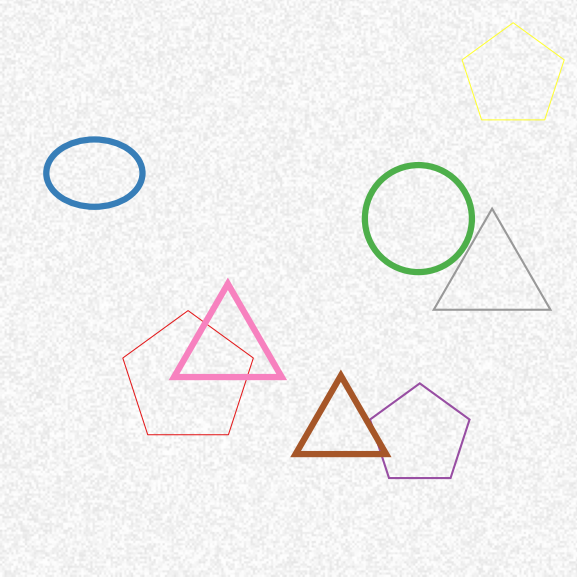[{"shape": "pentagon", "thickness": 0.5, "radius": 0.59, "center": [0.326, 0.342]}, {"shape": "oval", "thickness": 3, "radius": 0.42, "center": [0.163, 0.699]}, {"shape": "circle", "thickness": 3, "radius": 0.46, "center": [0.725, 0.621]}, {"shape": "pentagon", "thickness": 1, "radius": 0.45, "center": [0.727, 0.245]}, {"shape": "pentagon", "thickness": 0.5, "radius": 0.46, "center": [0.889, 0.867]}, {"shape": "triangle", "thickness": 3, "radius": 0.45, "center": [0.59, 0.258]}, {"shape": "triangle", "thickness": 3, "radius": 0.54, "center": [0.395, 0.4]}, {"shape": "triangle", "thickness": 1, "radius": 0.58, "center": [0.852, 0.521]}]